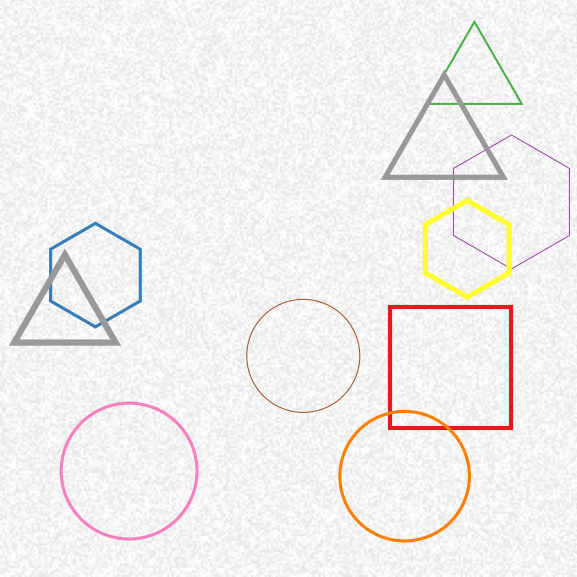[{"shape": "square", "thickness": 2, "radius": 0.52, "center": [0.78, 0.362]}, {"shape": "hexagon", "thickness": 1.5, "radius": 0.45, "center": [0.165, 0.523]}, {"shape": "triangle", "thickness": 1, "radius": 0.47, "center": [0.822, 0.867]}, {"shape": "hexagon", "thickness": 0.5, "radius": 0.58, "center": [0.886, 0.649]}, {"shape": "circle", "thickness": 1.5, "radius": 0.56, "center": [0.701, 0.175]}, {"shape": "hexagon", "thickness": 2.5, "radius": 0.42, "center": [0.809, 0.568]}, {"shape": "circle", "thickness": 0.5, "radius": 0.49, "center": [0.525, 0.383]}, {"shape": "circle", "thickness": 1.5, "radius": 0.59, "center": [0.224, 0.183]}, {"shape": "triangle", "thickness": 3, "radius": 0.51, "center": [0.112, 0.457]}, {"shape": "triangle", "thickness": 2.5, "radius": 0.59, "center": [0.769, 0.751]}]